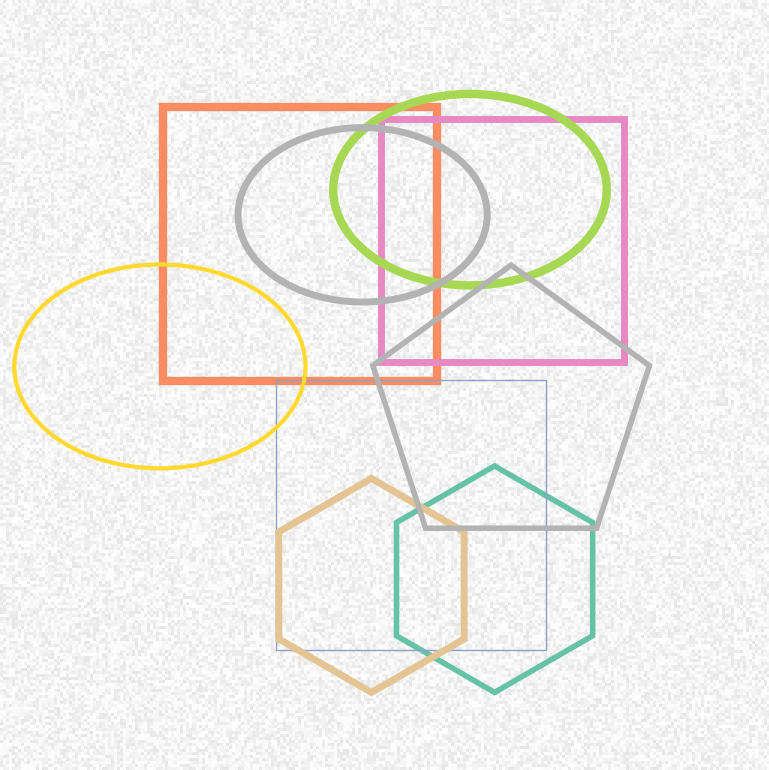[{"shape": "hexagon", "thickness": 2, "radius": 0.74, "center": [0.642, 0.248]}, {"shape": "square", "thickness": 3, "radius": 0.89, "center": [0.39, 0.683]}, {"shape": "square", "thickness": 0.5, "radius": 0.88, "center": [0.534, 0.331]}, {"shape": "square", "thickness": 2.5, "radius": 0.79, "center": [0.653, 0.687]}, {"shape": "oval", "thickness": 3, "radius": 0.89, "center": [0.61, 0.754]}, {"shape": "oval", "thickness": 1.5, "radius": 0.95, "center": [0.208, 0.524]}, {"shape": "hexagon", "thickness": 2.5, "radius": 0.69, "center": [0.482, 0.24]}, {"shape": "pentagon", "thickness": 2, "radius": 0.94, "center": [0.664, 0.467]}, {"shape": "oval", "thickness": 2.5, "radius": 0.81, "center": [0.471, 0.721]}]